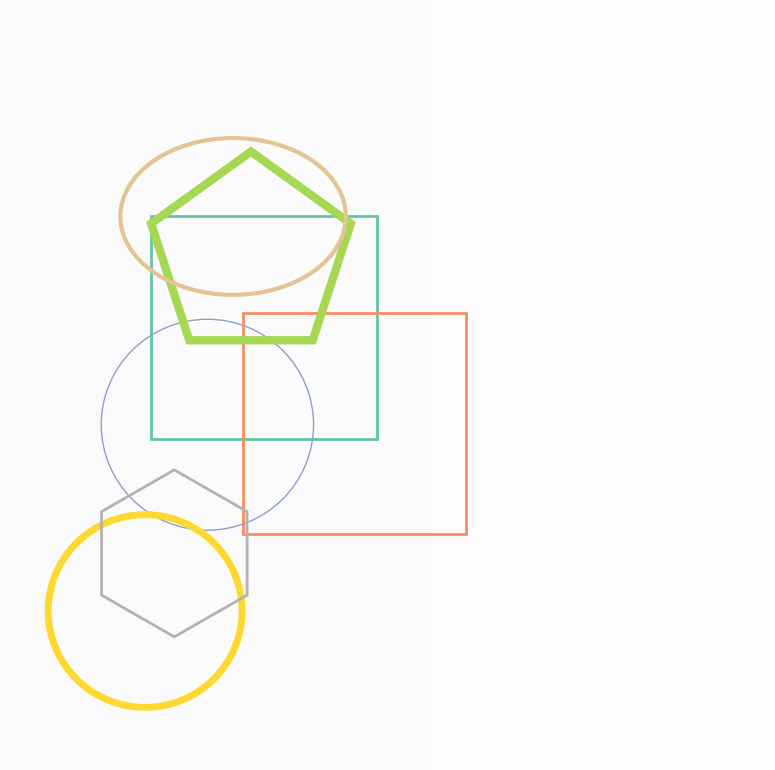[{"shape": "square", "thickness": 1, "radius": 0.73, "center": [0.341, 0.575]}, {"shape": "square", "thickness": 1, "radius": 0.72, "center": [0.457, 0.45]}, {"shape": "circle", "thickness": 0.5, "radius": 0.68, "center": [0.268, 0.448]}, {"shape": "pentagon", "thickness": 3, "radius": 0.68, "center": [0.324, 0.668]}, {"shape": "circle", "thickness": 2.5, "radius": 0.63, "center": [0.187, 0.206]}, {"shape": "oval", "thickness": 1.5, "radius": 0.73, "center": [0.301, 0.719]}, {"shape": "hexagon", "thickness": 1, "radius": 0.54, "center": [0.225, 0.281]}]